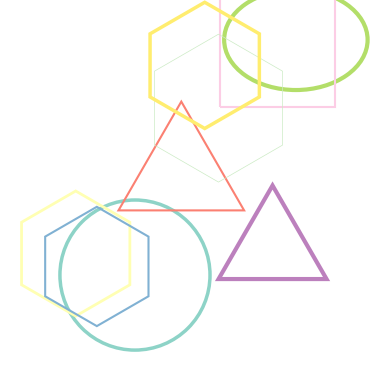[{"shape": "circle", "thickness": 2.5, "radius": 0.97, "center": [0.351, 0.286]}, {"shape": "hexagon", "thickness": 2, "radius": 0.81, "center": [0.197, 0.341]}, {"shape": "triangle", "thickness": 1.5, "radius": 0.94, "center": [0.471, 0.548]}, {"shape": "hexagon", "thickness": 1.5, "radius": 0.77, "center": [0.252, 0.308]}, {"shape": "oval", "thickness": 3, "radius": 0.93, "center": [0.769, 0.897]}, {"shape": "square", "thickness": 1.5, "radius": 0.75, "center": [0.721, 0.871]}, {"shape": "triangle", "thickness": 3, "radius": 0.81, "center": [0.708, 0.356]}, {"shape": "hexagon", "thickness": 0.5, "radius": 0.96, "center": [0.567, 0.719]}, {"shape": "hexagon", "thickness": 2.5, "radius": 0.82, "center": [0.532, 0.83]}]